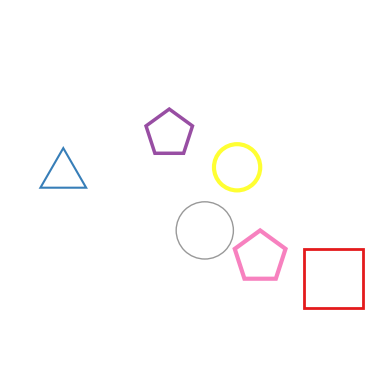[{"shape": "square", "thickness": 2, "radius": 0.38, "center": [0.866, 0.276]}, {"shape": "triangle", "thickness": 1.5, "radius": 0.34, "center": [0.164, 0.547]}, {"shape": "pentagon", "thickness": 2.5, "radius": 0.32, "center": [0.44, 0.653]}, {"shape": "circle", "thickness": 3, "radius": 0.3, "center": [0.616, 0.566]}, {"shape": "pentagon", "thickness": 3, "radius": 0.35, "center": [0.676, 0.332]}, {"shape": "circle", "thickness": 1, "radius": 0.37, "center": [0.532, 0.402]}]